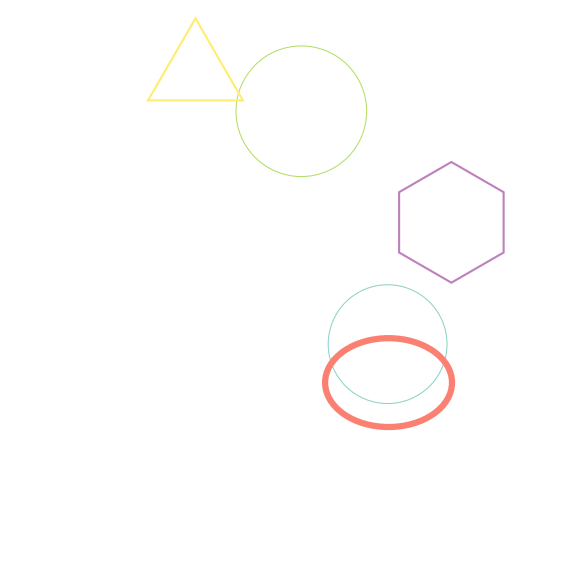[{"shape": "circle", "thickness": 0.5, "radius": 0.51, "center": [0.671, 0.403]}, {"shape": "oval", "thickness": 3, "radius": 0.55, "center": [0.673, 0.337]}, {"shape": "circle", "thickness": 0.5, "radius": 0.57, "center": [0.522, 0.806]}, {"shape": "hexagon", "thickness": 1, "radius": 0.52, "center": [0.782, 0.614]}, {"shape": "triangle", "thickness": 1, "radius": 0.47, "center": [0.338, 0.873]}]